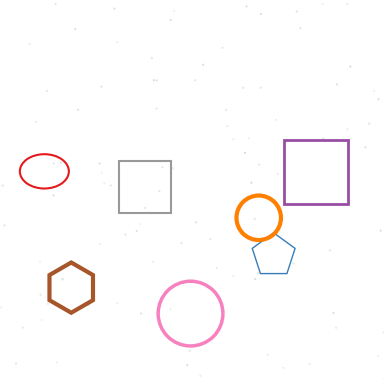[{"shape": "oval", "thickness": 1.5, "radius": 0.32, "center": [0.115, 0.555]}, {"shape": "pentagon", "thickness": 1, "radius": 0.29, "center": [0.711, 0.337]}, {"shape": "square", "thickness": 2, "radius": 0.42, "center": [0.821, 0.553]}, {"shape": "circle", "thickness": 3, "radius": 0.29, "center": [0.672, 0.434]}, {"shape": "hexagon", "thickness": 3, "radius": 0.33, "center": [0.185, 0.253]}, {"shape": "circle", "thickness": 2.5, "radius": 0.42, "center": [0.495, 0.186]}, {"shape": "square", "thickness": 1.5, "radius": 0.34, "center": [0.376, 0.514]}]